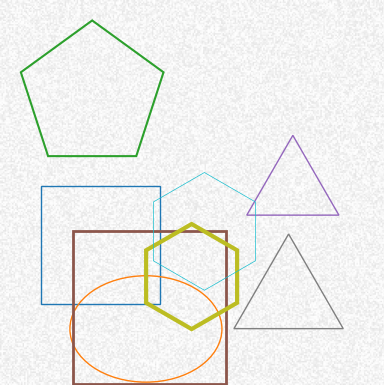[{"shape": "square", "thickness": 1, "radius": 0.77, "center": [0.262, 0.364]}, {"shape": "oval", "thickness": 1, "radius": 0.99, "center": [0.379, 0.146]}, {"shape": "pentagon", "thickness": 1.5, "radius": 0.97, "center": [0.239, 0.752]}, {"shape": "triangle", "thickness": 1, "radius": 0.69, "center": [0.761, 0.51]}, {"shape": "square", "thickness": 2, "radius": 0.99, "center": [0.389, 0.201]}, {"shape": "triangle", "thickness": 1, "radius": 0.82, "center": [0.75, 0.228]}, {"shape": "hexagon", "thickness": 3, "radius": 0.68, "center": [0.498, 0.282]}, {"shape": "hexagon", "thickness": 0.5, "radius": 0.76, "center": [0.531, 0.399]}]